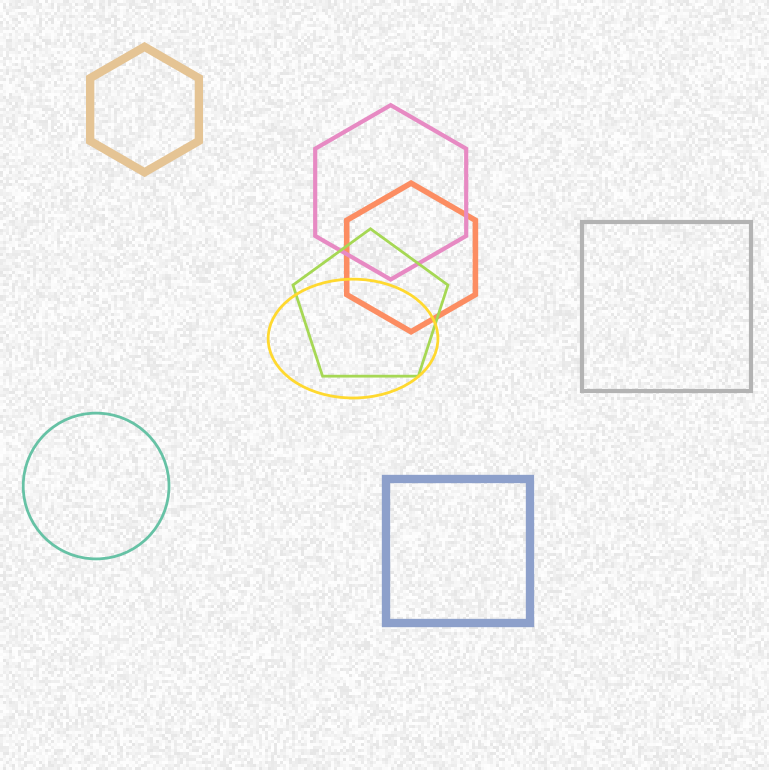[{"shape": "circle", "thickness": 1, "radius": 0.47, "center": [0.125, 0.369]}, {"shape": "hexagon", "thickness": 2, "radius": 0.48, "center": [0.534, 0.666]}, {"shape": "square", "thickness": 3, "radius": 0.47, "center": [0.595, 0.285]}, {"shape": "hexagon", "thickness": 1.5, "radius": 0.57, "center": [0.507, 0.75]}, {"shape": "pentagon", "thickness": 1, "radius": 0.53, "center": [0.481, 0.597]}, {"shape": "oval", "thickness": 1, "radius": 0.55, "center": [0.458, 0.56]}, {"shape": "hexagon", "thickness": 3, "radius": 0.41, "center": [0.188, 0.858]}, {"shape": "square", "thickness": 1.5, "radius": 0.55, "center": [0.866, 0.602]}]